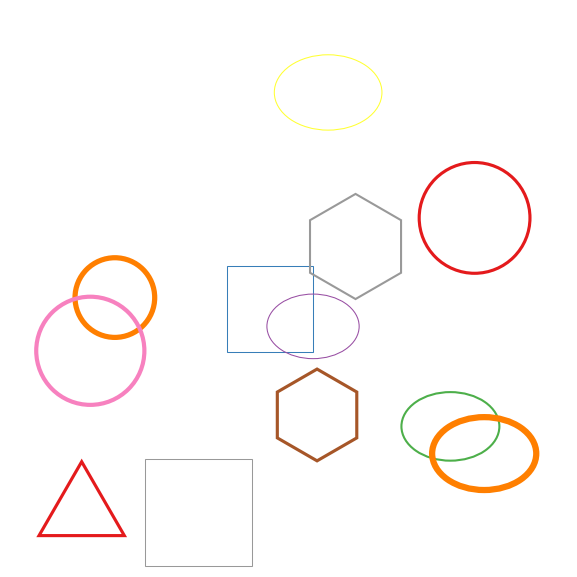[{"shape": "circle", "thickness": 1.5, "radius": 0.48, "center": [0.822, 0.622]}, {"shape": "triangle", "thickness": 1.5, "radius": 0.43, "center": [0.141, 0.114]}, {"shape": "square", "thickness": 0.5, "radius": 0.37, "center": [0.468, 0.464]}, {"shape": "oval", "thickness": 1, "radius": 0.42, "center": [0.78, 0.261]}, {"shape": "oval", "thickness": 0.5, "radius": 0.4, "center": [0.542, 0.434]}, {"shape": "circle", "thickness": 2.5, "radius": 0.34, "center": [0.199, 0.484]}, {"shape": "oval", "thickness": 3, "radius": 0.45, "center": [0.838, 0.214]}, {"shape": "oval", "thickness": 0.5, "radius": 0.47, "center": [0.568, 0.839]}, {"shape": "hexagon", "thickness": 1.5, "radius": 0.4, "center": [0.549, 0.281]}, {"shape": "circle", "thickness": 2, "radius": 0.47, "center": [0.156, 0.392]}, {"shape": "square", "thickness": 0.5, "radius": 0.46, "center": [0.344, 0.112]}, {"shape": "hexagon", "thickness": 1, "radius": 0.46, "center": [0.616, 0.572]}]